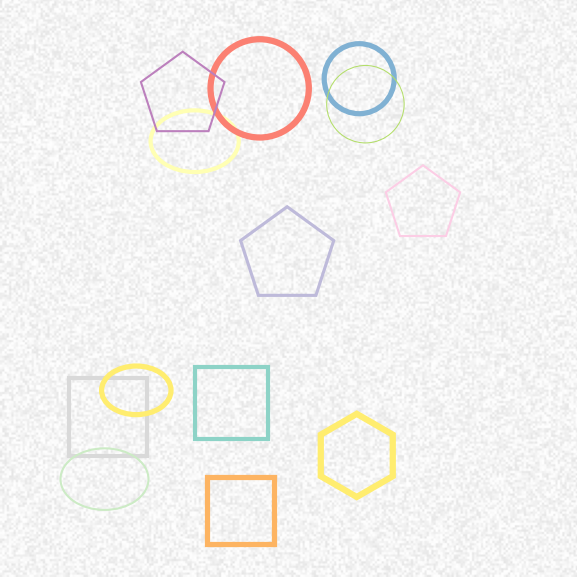[{"shape": "square", "thickness": 2, "radius": 0.31, "center": [0.4, 0.301]}, {"shape": "oval", "thickness": 2, "radius": 0.38, "center": [0.337, 0.755]}, {"shape": "pentagon", "thickness": 1.5, "radius": 0.42, "center": [0.497, 0.556]}, {"shape": "circle", "thickness": 3, "radius": 0.43, "center": [0.45, 0.846]}, {"shape": "circle", "thickness": 2.5, "radius": 0.3, "center": [0.622, 0.863]}, {"shape": "square", "thickness": 2.5, "radius": 0.29, "center": [0.417, 0.115]}, {"shape": "circle", "thickness": 0.5, "radius": 0.34, "center": [0.633, 0.819]}, {"shape": "pentagon", "thickness": 1, "radius": 0.34, "center": [0.732, 0.645]}, {"shape": "square", "thickness": 2, "radius": 0.34, "center": [0.186, 0.276]}, {"shape": "pentagon", "thickness": 1, "radius": 0.38, "center": [0.316, 0.834]}, {"shape": "oval", "thickness": 1, "radius": 0.38, "center": [0.181, 0.169]}, {"shape": "oval", "thickness": 2.5, "radius": 0.3, "center": [0.236, 0.323]}, {"shape": "hexagon", "thickness": 3, "radius": 0.36, "center": [0.618, 0.211]}]